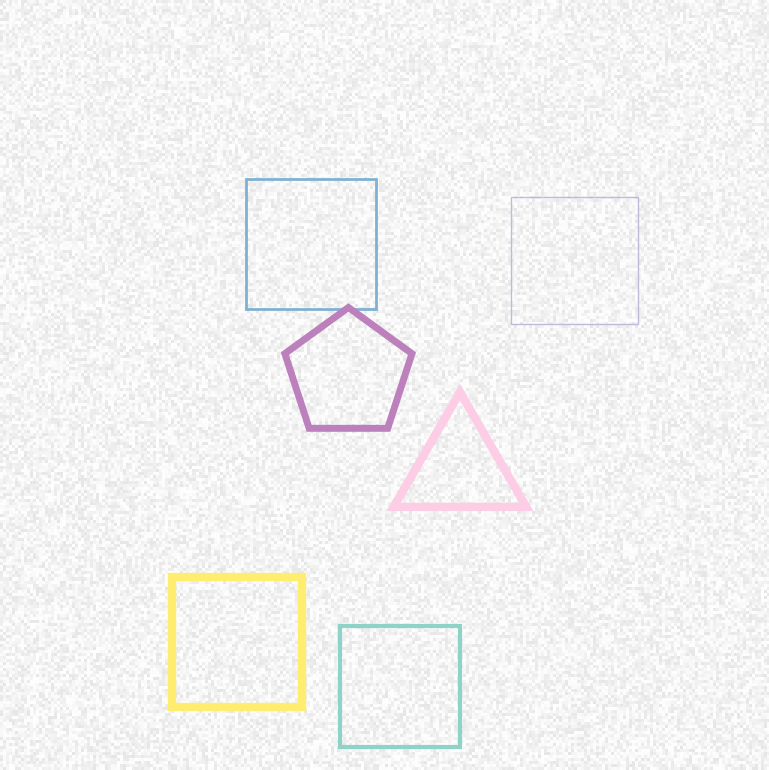[{"shape": "square", "thickness": 1.5, "radius": 0.39, "center": [0.519, 0.108]}, {"shape": "square", "thickness": 0.5, "radius": 0.41, "center": [0.747, 0.661]}, {"shape": "square", "thickness": 1, "radius": 0.42, "center": [0.404, 0.683]}, {"shape": "triangle", "thickness": 3, "radius": 0.5, "center": [0.597, 0.391]}, {"shape": "pentagon", "thickness": 2.5, "radius": 0.43, "center": [0.452, 0.514]}, {"shape": "square", "thickness": 3, "radius": 0.42, "center": [0.308, 0.166]}]